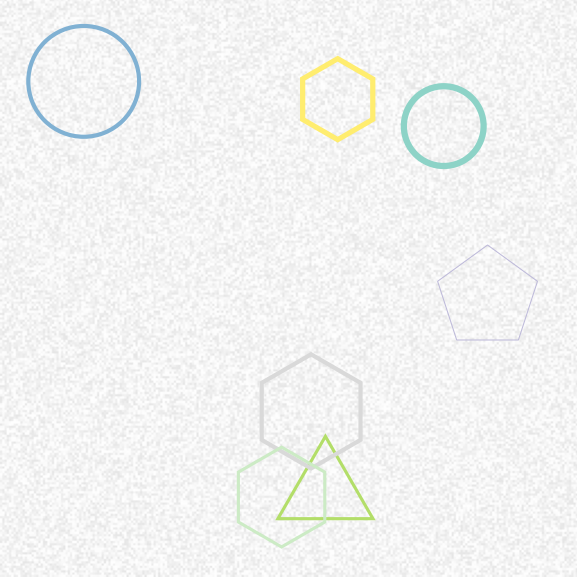[{"shape": "circle", "thickness": 3, "radius": 0.35, "center": [0.768, 0.781]}, {"shape": "pentagon", "thickness": 0.5, "radius": 0.45, "center": [0.844, 0.484]}, {"shape": "circle", "thickness": 2, "radius": 0.48, "center": [0.145, 0.858]}, {"shape": "triangle", "thickness": 1.5, "radius": 0.48, "center": [0.563, 0.149]}, {"shape": "hexagon", "thickness": 2, "radius": 0.49, "center": [0.539, 0.287]}, {"shape": "hexagon", "thickness": 1.5, "radius": 0.43, "center": [0.488, 0.138]}, {"shape": "hexagon", "thickness": 2.5, "radius": 0.35, "center": [0.585, 0.827]}]